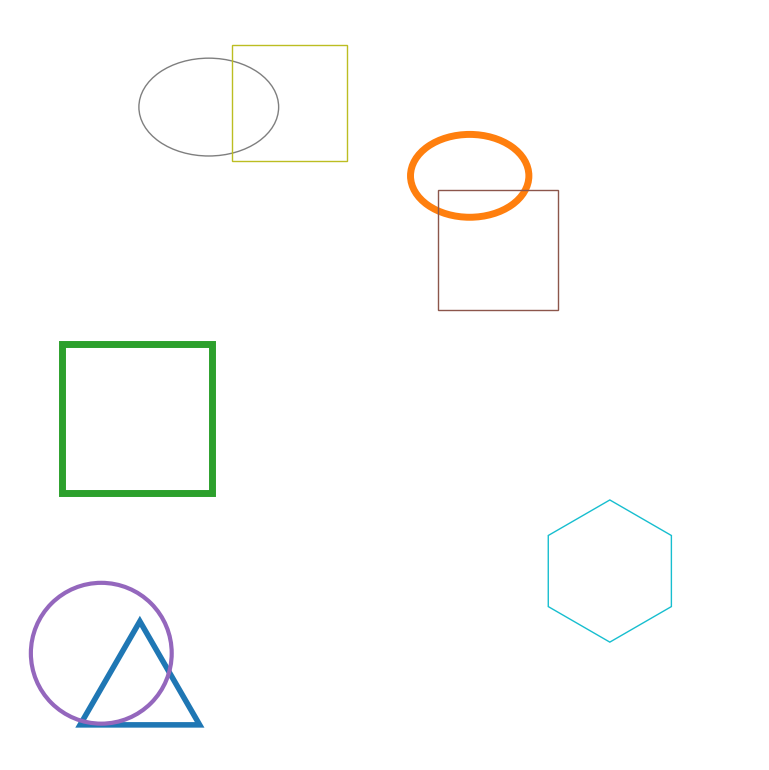[{"shape": "triangle", "thickness": 2, "radius": 0.45, "center": [0.182, 0.103]}, {"shape": "oval", "thickness": 2.5, "radius": 0.38, "center": [0.61, 0.772]}, {"shape": "square", "thickness": 2.5, "radius": 0.49, "center": [0.178, 0.456]}, {"shape": "circle", "thickness": 1.5, "radius": 0.46, "center": [0.132, 0.152]}, {"shape": "square", "thickness": 0.5, "radius": 0.39, "center": [0.646, 0.675]}, {"shape": "oval", "thickness": 0.5, "radius": 0.45, "center": [0.271, 0.861]}, {"shape": "square", "thickness": 0.5, "radius": 0.38, "center": [0.376, 0.866]}, {"shape": "hexagon", "thickness": 0.5, "radius": 0.46, "center": [0.792, 0.258]}]